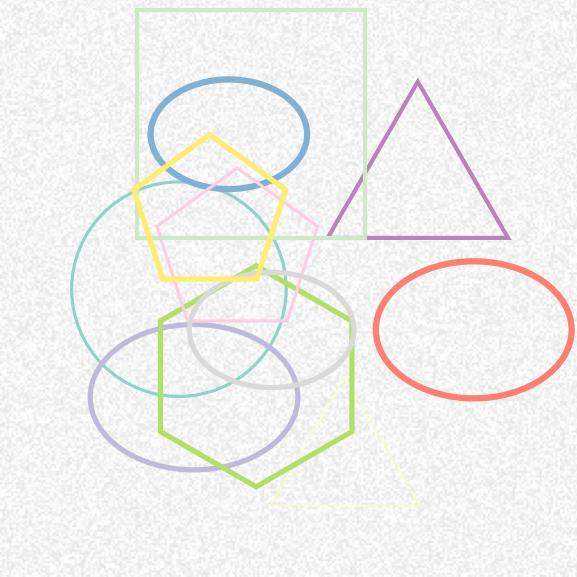[{"shape": "circle", "thickness": 1.5, "radius": 0.93, "center": [0.31, 0.498]}, {"shape": "triangle", "thickness": 0.5, "radius": 0.74, "center": [0.598, 0.199]}, {"shape": "oval", "thickness": 2.5, "radius": 0.9, "center": [0.336, 0.311]}, {"shape": "oval", "thickness": 3, "radius": 0.85, "center": [0.82, 0.428]}, {"shape": "oval", "thickness": 3, "radius": 0.68, "center": [0.396, 0.767]}, {"shape": "hexagon", "thickness": 2.5, "radius": 0.96, "center": [0.444, 0.348]}, {"shape": "pentagon", "thickness": 1.5, "radius": 0.73, "center": [0.411, 0.562]}, {"shape": "oval", "thickness": 2.5, "radius": 0.71, "center": [0.47, 0.428]}, {"shape": "triangle", "thickness": 2, "radius": 0.9, "center": [0.724, 0.677]}, {"shape": "square", "thickness": 2, "radius": 0.99, "center": [0.434, 0.784]}, {"shape": "pentagon", "thickness": 2.5, "radius": 0.69, "center": [0.363, 0.628]}]